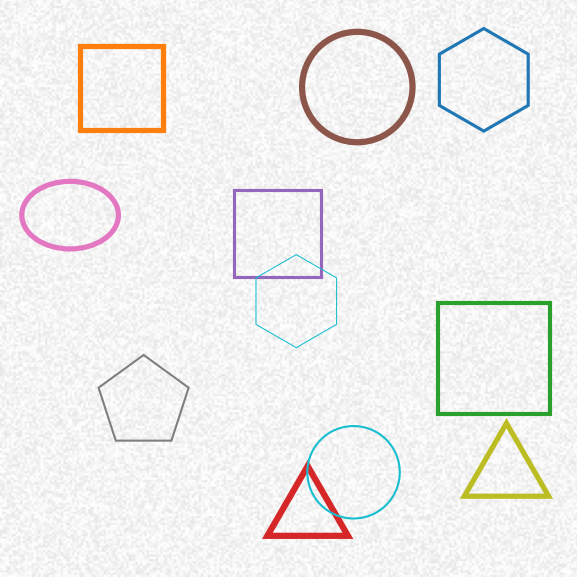[{"shape": "hexagon", "thickness": 1.5, "radius": 0.44, "center": [0.838, 0.861]}, {"shape": "square", "thickness": 2.5, "radius": 0.36, "center": [0.21, 0.846]}, {"shape": "square", "thickness": 2, "radius": 0.48, "center": [0.855, 0.379]}, {"shape": "triangle", "thickness": 3, "radius": 0.4, "center": [0.533, 0.112]}, {"shape": "square", "thickness": 1.5, "radius": 0.38, "center": [0.481, 0.595]}, {"shape": "circle", "thickness": 3, "radius": 0.48, "center": [0.619, 0.848]}, {"shape": "oval", "thickness": 2.5, "radius": 0.42, "center": [0.121, 0.627]}, {"shape": "pentagon", "thickness": 1, "radius": 0.41, "center": [0.249, 0.302]}, {"shape": "triangle", "thickness": 2.5, "radius": 0.42, "center": [0.877, 0.182]}, {"shape": "hexagon", "thickness": 0.5, "radius": 0.4, "center": [0.513, 0.478]}, {"shape": "circle", "thickness": 1, "radius": 0.4, "center": [0.612, 0.181]}]